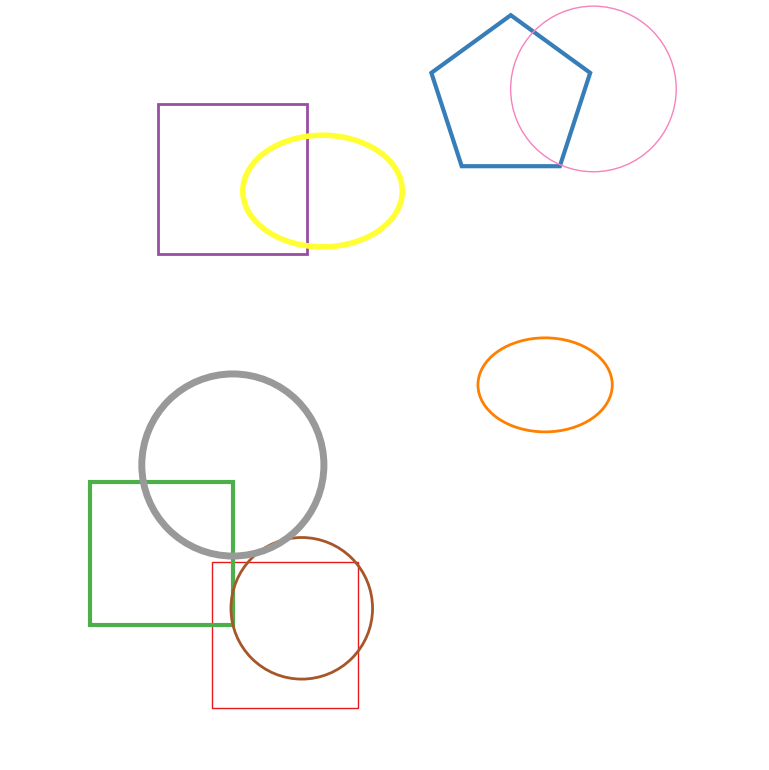[{"shape": "square", "thickness": 0.5, "radius": 0.47, "center": [0.37, 0.175]}, {"shape": "pentagon", "thickness": 1.5, "radius": 0.54, "center": [0.663, 0.872]}, {"shape": "square", "thickness": 1.5, "radius": 0.46, "center": [0.209, 0.281]}, {"shape": "square", "thickness": 1, "radius": 0.49, "center": [0.302, 0.768]}, {"shape": "oval", "thickness": 1, "radius": 0.44, "center": [0.708, 0.5]}, {"shape": "oval", "thickness": 2, "radius": 0.52, "center": [0.419, 0.752]}, {"shape": "circle", "thickness": 1, "radius": 0.46, "center": [0.392, 0.21]}, {"shape": "circle", "thickness": 0.5, "radius": 0.54, "center": [0.771, 0.884]}, {"shape": "circle", "thickness": 2.5, "radius": 0.59, "center": [0.302, 0.396]}]